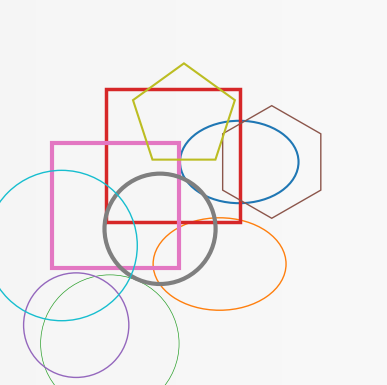[{"shape": "oval", "thickness": 1.5, "radius": 0.76, "center": [0.617, 0.579]}, {"shape": "oval", "thickness": 1, "radius": 0.86, "center": [0.567, 0.314]}, {"shape": "circle", "thickness": 0.5, "radius": 0.89, "center": [0.283, 0.107]}, {"shape": "square", "thickness": 2.5, "radius": 0.87, "center": [0.447, 0.596]}, {"shape": "circle", "thickness": 1, "radius": 0.68, "center": [0.197, 0.155]}, {"shape": "hexagon", "thickness": 1, "radius": 0.73, "center": [0.701, 0.579]}, {"shape": "square", "thickness": 3, "radius": 0.81, "center": [0.298, 0.466]}, {"shape": "circle", "thickness": 3, "radius": 0.72, "center": [0.413, 0.406]}, {"shape": "pentagon", "thickness": 1.5, "radius": 0.69, "center": [0.475, 0.697]}, {"shape": "circle", "thickness": 1, "radius": 0.98, "center": [0.159, 0.362]}]